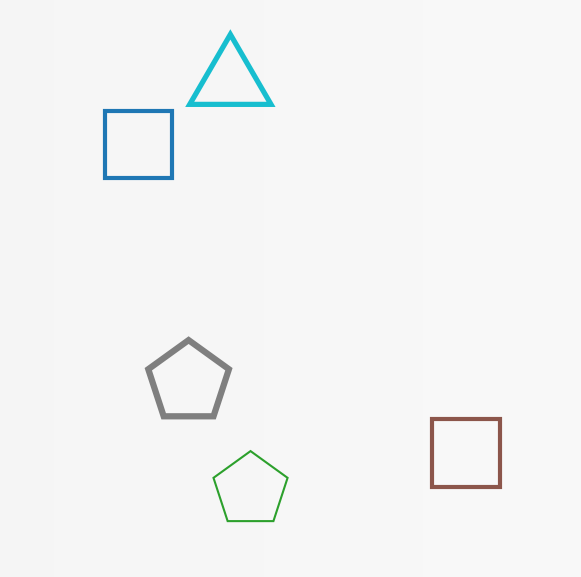[{"shape": "square", "thickness": 2, "radius": 0.29, "center": [0.239, 0.749]}, {"shape": "pentagon", "thickness": 1, "radius": 0.34, "center": [0.431, 0.151]}, {"shape": "square", "thickness": 2, "radius": 0.29, "center": [0.802, 0.214]}, {"shape": "pentagon", "thickness": 3, "radius": 0.36, "center": [0.324, 0.337]}, {"shape": "triangle", "thickness": 2.5, "radius": 0.4, "center": [0.396, 0.859]}]